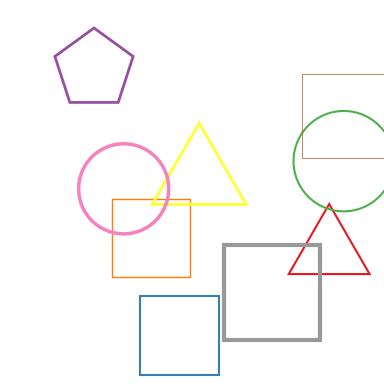[{"shape": "triangle", "thickness": 1.5, "radius": 0.61, "center": [0.855, 0.349]}, {"shape": "square", "thickness": 1.5, "radius": 0.51, "center": [0.466, 0.129]}, {"shape": "circle", "thickness": 1.5, "radius": 0.65, "center": [0.893, 0.581]}, {"shape": "pentagon", "thickness": 2, "radius": 0.53, "center": [0.244, 0.82]}, {"shape": "square", "thickness": 1, "radius": 0.51, "center": [0.393, 0.381]}, {"shape": "triangle", "thickness": 2, "radius": 0.7, "center": [0.517, 0.539]}, {"shape": "square", "thickness": 0.5, "radius": 0.54, "center": [0.892, 0.698]}, {"shape": "circle", "thickness": 2.5, "radius": 0.58, "center": [0.321, 0.51]}, {"shape": "square", "thickness": 3, "radius": 0.62, "center": [0.707, 0.24]}]